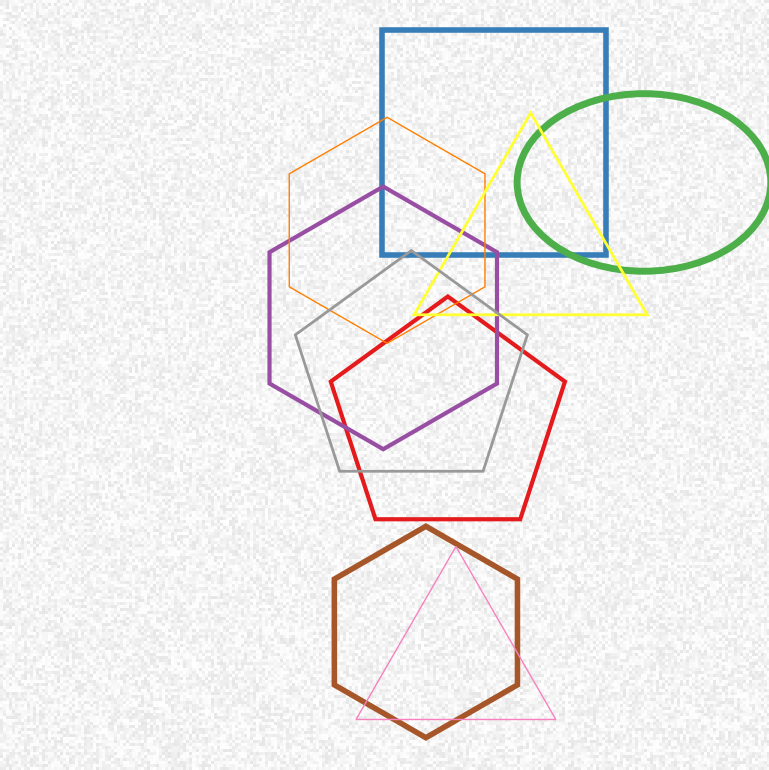[{"shape": "pentagon", "thickness": 1.5, "radius": 0.8, "center": [0.582, 0.455]}, {"shape": "square", "thickness": 2, "radius": 0.73, "center": [0.641, 0.815]}, {"shape": "oval", "thickness": 2.5, "radius": 0.82, "center": [0.836, 0.763]}, {"shape": "hexagon", "thickness": 1.5, "radius": 0.85, "center": [0.498, 0.587]}, {"shape": "hexagon", "thickness": 0.5, "radius": 0.73, "center": [0.503, 0.701]}, {"shape": "triangle", "thickness": 1, "radius": 0.87, "center": [0.689, 0.679]}, {"shape": "hexagon", "thickness": 2, "radius": 0.69, "center": [0.553, 0.179]}, {"shape": "triangle", "thickness": 0.5, "radius": 0.75, "center": [0.592, 0.14]}, {"shape": "pentagon", "thickness": 1, "radius": 0.79, "center": [0.534, 0.516]}]